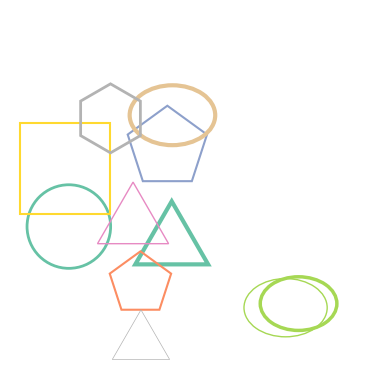[{"shape": "circle", "thickness": 2, "radius": 0.54, "center": [0.179, 0.412]}, {"shape": "triangle", "thickness": 3, "radius": 0.55, "center": [0.446, 0.368]}, {"shape": "pentagon", "thickness": 1.5, "radius": 0.42, "center": [0.365, 0.263]}, {"shape": "pentagon", "thickness": 1.5, "radius": 0.54, "center": [0.435, 0.617]}, {"shape": "triangle", "thickness": 1, "radius": 0.53, "center": [0.346, 0.42]}, {"shape": "oval", "thickness": 2.5, "radius": 0.5, "center": [0.775, 0.211]}, {"shape": "oval", "thickness": 1, "radius": 0.54, "center": [0.742, 0.201]}, {"shape": "square", "thickness": 1.5, "radius": 0.59, "center": [0.169, 0.563]}, {"shape": "oval", "thickness": 3, "radius": 0.56, "center": [0.448, 0.701]}, {"shape": "triangle", "thickness": 0.5, "radius": 0.43, "center": [0.366, 0.109]}, {"shape": "hexagon", "thickness": 2, "radius": 0.45, "center": [0.287, 0.693]}]